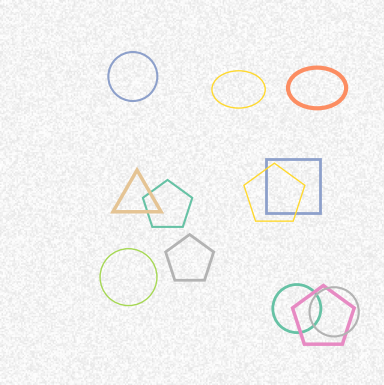[{"shape": "pentagon", "thickness": 1.5, "radius": 0.34, "center": [0.435, 0.465]}, {"shape": "circle", "thickness": 2, "radius": 0.31, "center": [0.771, 0.199]}, {"shape": "oval", "thickness": 3, "radius": 0.38, "center": [0.824, 0.772]}, {"shape": "circle", "thickness": 1.5, "radius": 0.32, "center": [0.345, 0.801]}, {"shape": "square", "thickness": 2, "radius": 0.35, "center": [0.762, 0.518]}, {"shape": "pentagon", "thickness": 2.5, "radius": 0.42, "center": [0.84, 0.174]}, {"shape": "circle", "thickness": 1, "radius": 0.37, "center": [0.334, 0.28]}, {"shape": "oval", "thickness": 1, "radius": 0.35, "center": [0.62, 0.768]}, {"shape": "pentagon", "thickness": 1, "radius": 0.42, "center": [0.713, 0.493]}, {"shape": "triangle", "thickness": 2.5, "radius": 0.36, "center": [0.356, 0.486]}, {"shape": "circle", "thickness": 1.5, "radius": 0.32, "center": [0.868, 0.19]}, {"shape": "pentagon", "thickness": 2, "radius": 0.33, "center": [0.493, 0.325]}]